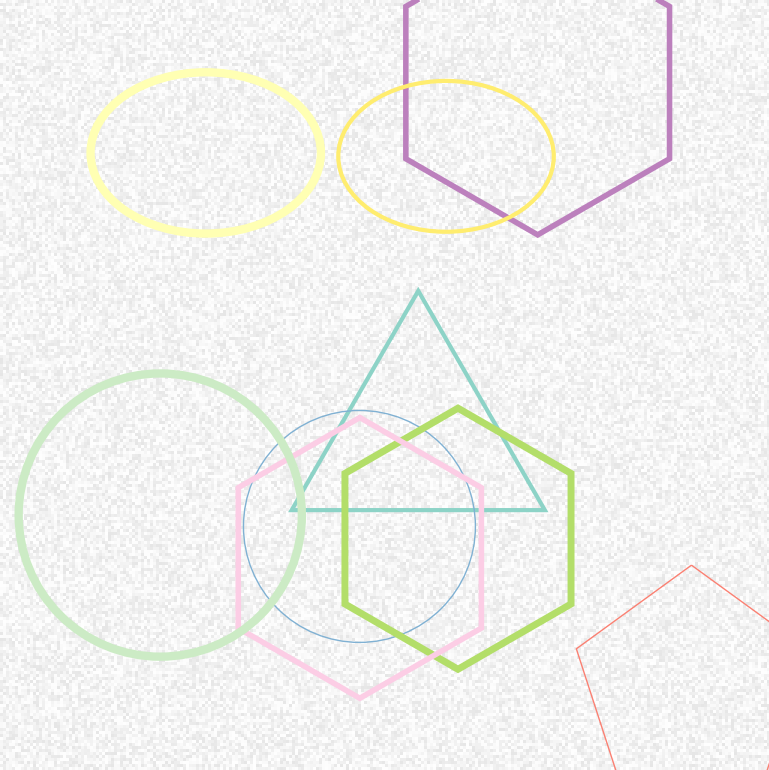[{"shape": "triangle", "thickness": 1.5, "radius": 0.95, "center": [0.543, 0.432]}, {"shape": "oval", "thickness": 3, "radius": 0.75, "center": [0.267, 0.801]}, {"shape": "pentagon", "thickness": 0.5, "radius": 0.79, "center": [0.898, 0.109]}, {"shape": "circle", "thickness": 0.5, "radius": 0.75, "center": [0.467, 0.316]}, {"shape": "hexagon", "thickness": 2.5, "radius": 0.85, "center": [0.595, 0.3]}, {"shape": "hexagon", "thickness": 2, "radius": 0.91, "center": [0.467, 0.275]}, {"shape": "hexagon", "thickness": 2, "radius": 0.99, "center": [0.698, 0.893]}, {"shape": "circle", "thickness": 3, "radius": 0.92, "center": [0.208, 0.331]}, {"shape": "oval", "thickness": 1.5, "radius": 0.7, "center": [0.579, 0.797]}]